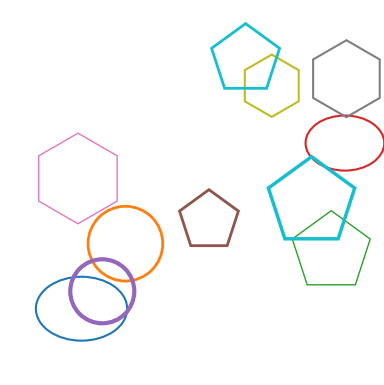[{"shape": "oval", "thickness": 1.5, "radius": 0.59, "center": [0.212, 0.198]}, {"shape": "circle", "thickness": 2, "radius": 0.49, "center": [0.326, 0.367]}, {"shape": "pentagon", "thickness": 1, "radius": 0.53, "center": [0.86, 0.346]}, {"shape": "oval", "thickness": 1.5, "radius": 0.51, "center": [0.896, 0.628]}, {"shape": "circle", "thickness": 3, "radius": 0.42, "center": [0.266, 0.243]}, {"shape": "pentagon", "thickness": 2, "radius": 0.4, "center": [0.543, 0.427]}, {"shape": "hexagon", "thickness": 1, "radius": 0.59, "center": [0.202, 0.536]}, {"shape": "hexagon", "thickness": 1.5, "radius": 0.5, "center": [0.9, 0.796]}, {"shape": "hexagon", "thickness": 1.5, "radius": 0.4, "center": [0.706, 0.777]}, {"shape": "pentagon", "thickness": 2, "radius": 0.46, "center": [0.638, 0.846]}, {"shape": "pentagon", "thickness": 2.5, "radius": 0.59, "center": [0.809, 0.475]}]